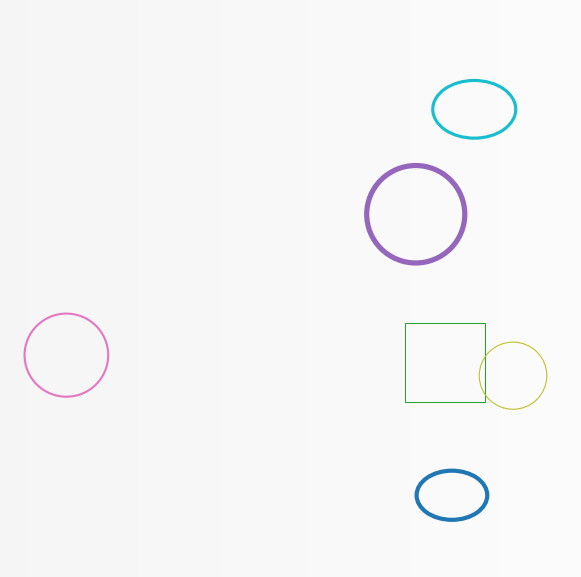[{"shape": "oval", "thickness": 2, "radius": 0.3, "center": [0.778, 0.142]}, {"shape": "square", "thickness": 0.5, "radius": 0.34, "center": [0.766, 0.372]}, {"shape": "circle", "thickness": 2.5, "radius": 0.42, "center": [0.715, 0.628]}, {"shape": "circle", "thickness": 1, "radius": 0.36, "center": [0.114, 0.384]}, {"shape": "circle", "thickness": 0.5, "radius": 0.29, "center": [0.883, 0.349]}, {"shape": "oval", "thickness": 1.5, "radius": 0.36, "center": [0.816, 0.81]}]